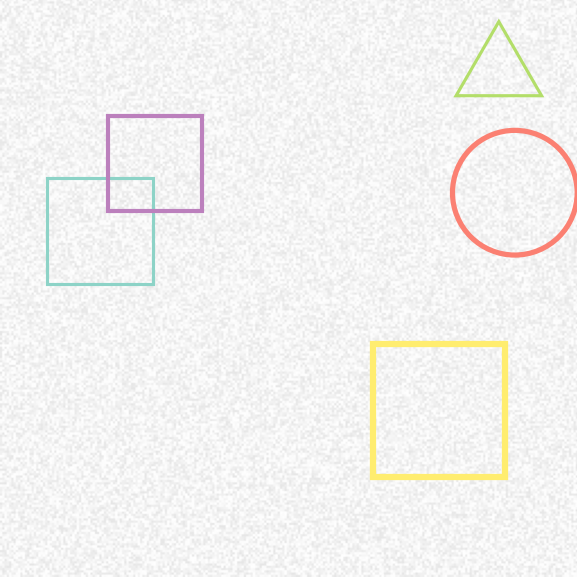[{"shape": "square", "thickness": 1.5, "radius": 0.46, "center": [0.173, 0.599]}, {"shape": "circle", "thickness": 2.5, "radius": 0.54, "center": [0.891, 0.665]}, {"shape": "triangle", "thickness": 1.5, "radius": 0.43, "center": [0.864, 0.876]}, {"shape": "square", "thickness": 2, "radius": 0.41, "center": [0.269, 0.716]}, {"shape": "square", "thickness": 3, "radius": 0.57, "center": [0.76, 0.288]}]